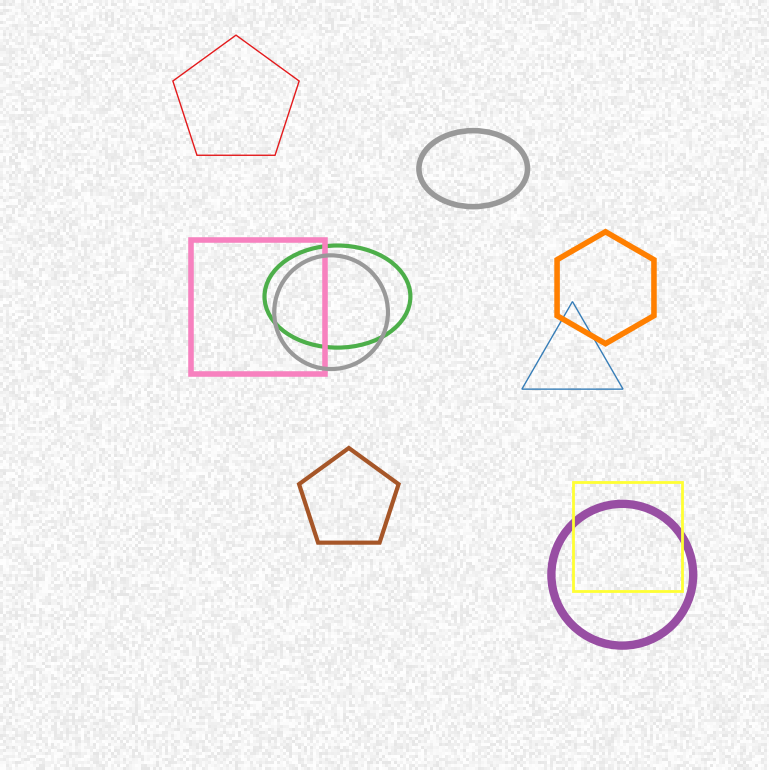[{"shape": "pentagon", "thickness": 0.5, "radius": 0.43, "center": [0.307, 0.868]}, {"shape": "triangle", "thickness": 0.5, "radius": 0.38, "center": [0.743, 0.533]}, {"shape": "oval", "thickness": 1.5, "radius": 0.47, "center": [0.438, 0.615]}, {"shape": "circle", "thickness": 3, "radius": 0.46, "center": [0.808, 0.254]}, {"shape": "hexagon", "thickness": 2, "radius": 0.36, "center": [0.786, 0.626]}, {"shape": "square", "thickness": 1, "radius": 0.35, "center": [0.815, 0.303]}, {"shape": "pentagon", "thickness": 1.5, "radius": 0.34, "center": [0.453, 0.35]}, {"shape": "square", "thickness": 2, "radius": 0.43, "center": [0.335, 0.602]}, {"shape": "circle", "thickness": 1.5, "radius": 0.37, "center": [0.43, 0.595]}, {"shape": "oval", "thickness": 2, "radius": 0.35, "center": [0.615, 0.781]}]